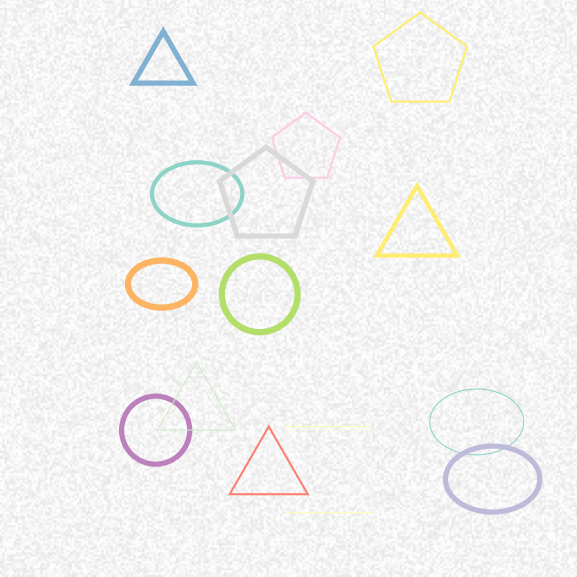[{"shape": "oval", "thickness": 0.5, "radius": 0.41, "center": [0.826, 0.269]}, {"shape": "oval", "thickness": 2, "radius": 0.39, "center": [0.341, 0.663]}, {"shape": "square", "thickness": 0.5, "radius": 0.37, "center": [0.568, 0.187]}, {"shape": "oval", "thickness": 2.5, "radius": 0.41, "center": [0.853, 0.17]}, {"shape": "triangle", "thickness": 1, "radius": 0.39, "center": [0.465, 0.182]}, {"shape": "triangle", "thickness": 2.5, "radius": 0.3, "center": [0.283, 0.885]}, {"shape": "oval", "thickness": 3, "radius": 0.29, "center": [0.28, 0.507]}, {"shape": "circle", "thickness": 3, "radius": 0.33, "center": [0.45, 0.49]}, {"shape": "pentagon", "thickness": 1, "radius": 0.31, "center": [0.53, 0.742]}, {"shape": "pentagon", "thickness": 2.5, "radius": 0.43, "center": [0.461, 0.659]}, {"shape": "circle", "thickness": 2.5, "radius": 0.29, "center": [0.27, 0.254]}, {"shape": "triangle", "thickness": 0.5, "radius": 0.39, "center": [0.34, 0.294]}, {"shape": "triangle", "thickness": 2, "radius": 0.4, "center": [0.722, 0.597]}, {"shape": "pentagon", "thickness": 1, "radius": 0.43, "center": [0.728, 0.892]}]